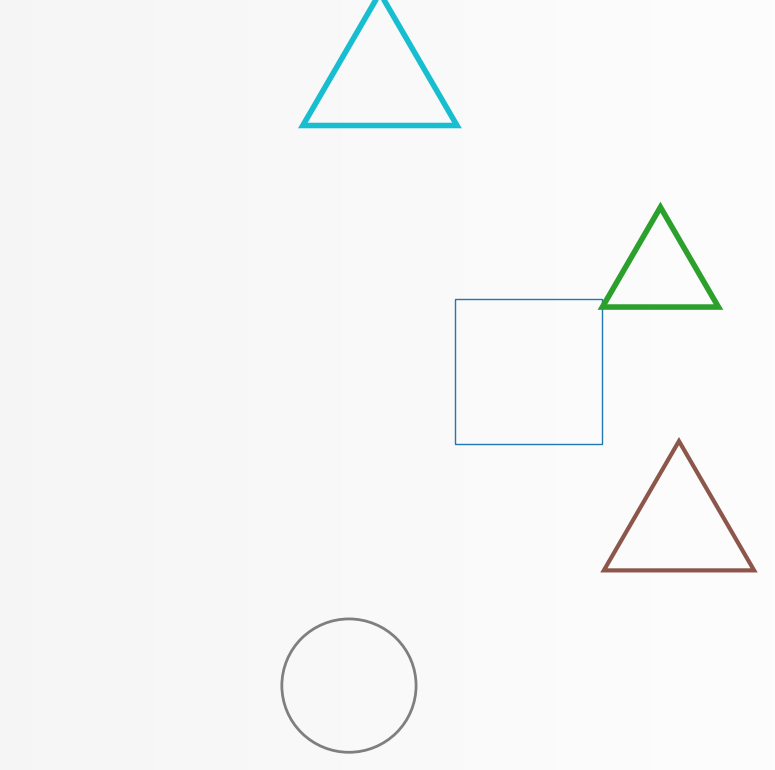[{"shape": "square", "thickness": 0.5, "radius": 0.47, "center": [0.682, 0.517]}, {"shape": "triangle", "thickness": 2, "radius": 0.43, "center": [0.852, 0.644]}, {"shape": "triangle", "thickness": 1.5, "radius": 0.56, "center": [0.876, 0.315]}, {"shape": "circle", "thickness": 1, "radius": 0.43, "center": [0.45, 0.11]}, {"shape": "triangle", "thickness": 2, "radius": 0.57, "center": [0.49, 0.894]}]